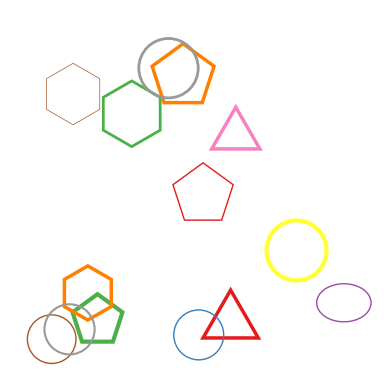[{"shape": "pentagon", "thickness": 1, "radius": 0.41, "center": [0.527, 0.495]}, {"shape": "triangle", "thickness": 2.5, "radius": 0.41, "center": [0.599, 0.164]}, {"shape": "circle", "thickness": 1, "radius": 0.32, "center": [0.516, 0.13]}, {"shape": "hexagon", "thickness": 2, "radius": 0.43, "center": [0.342, 0.704]}, {"shape": "pentagon", "thickness": 3, "radius": 0.34, "center": [0.253, 0.168]}, {"shape": "oval", "thickness": 1, "radius": 0.35, "center": [0.893, 0.214]}, {"shape": "hexagon", "thickness": 2.5, "radius": 0.35, "center": [0.228, 0.239]}, {"shape": "pentagon", "thickness": 2.5, "radius": 0.42, "center": [0.476, 0.802]}, {"shape": "circle", "thickness": 3, "radius": 0.39, "center": [0.77, 0.349]}, {"shape": "circle", "thickness": 1, "radius": 0.32, "center": [0.134, 0.119]}, {"shape": "hexagon", "thickness": 0.5, "radius": 0.4, "center": [0.19, 0.756]}, {"shape": "triangle", "thickness": 2.5, "radius": 0.36, "center": [0.612, 0.649]}, {"shape": "circle", "thickness": 2, "radius": 0.39, "center": [0.438, 0.823]}, {"shape": "circle", "thickness": 1.5, "radius": 0.33, "center": [0.181, 0.145]}]